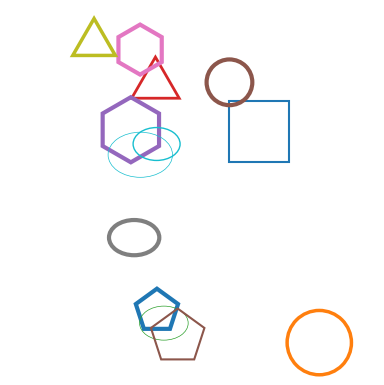[{"shape": "pentagon", "thickness": 3, "radius": 0.29, "center": [0.408, 0.192]}, {"shape": "square", "thickness": 1.5, "radius": 0.39, "center": [0.673, 0.659]}, {"shape": "circle", "thickness": 2.5, "radius": 0.42, "center": [0.829, 0.11]}, {"shape": "oval", "thickness": 0.5, "radius": 0.32, "center": [0.426, 0.161]}, {"shape": "triangle", "thickness": 2, "radius": 0.36, "center": [0.404, 0.781]}, {"shape": "hexagon", "thickness": 3, "radius": 0.42, "center": [0.34, 0.663]}, {"shape": "circle", "thickness": 3, "radius": 0.3, "center": [0.596, 0.786]}, {"shape": "pentagon", "thickness": 1.5, "radius": 0.37, "center": [0.462, 0.126]}, {"shape": "hexagon", "thickness": 3, "radius": 0.32, "center": [0.364, 0.871]}, {"shape": "oval", "thickness": 3, "radius": 0.33, "center": [0.348, 0.383]}, {"shape": "triangle", "thickness": 2.5, "radius": 0.32, "center": [0.244, 0.888]}, {"shape": "oval", "thickness": 0.5, "radius": 0.42, "center": [0.364, 0.598]}, {"shape": "oval", "thickness": 1, "radius": 0.31, "center": [0.407, 0.626]}]